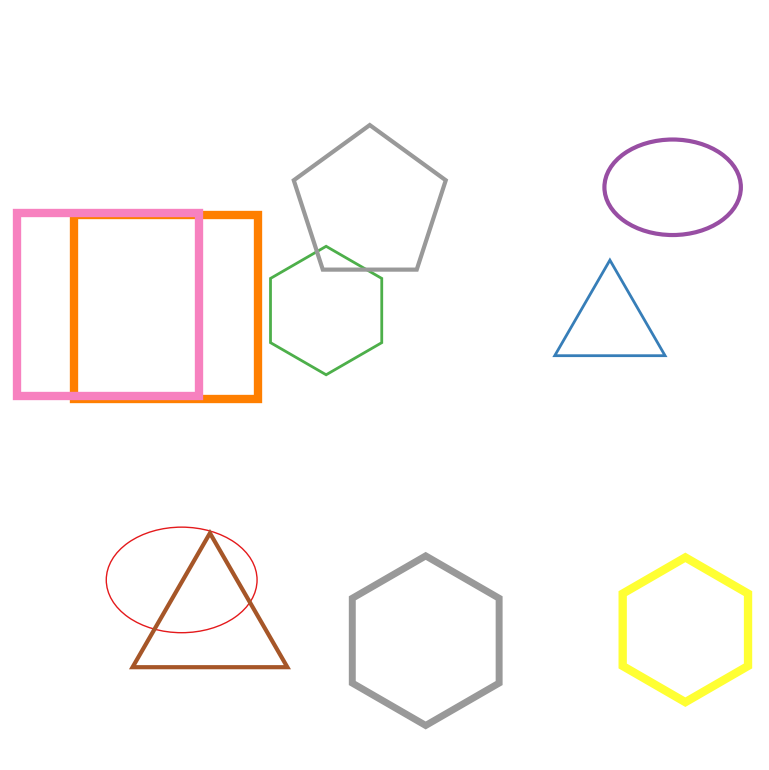[{"shape": "oval", "thickness": 0.5, "radius": 0.49, "center": [0.236, 0.247]}, {"shape": "triangle", "thickness": 1, "radius": 0.41, "center": [0.792, 0.579]}, {"shape": "hexagon", "thickness": 1, "radius": 0.42, "center": [0.424, 0.597]}, {"shape": "oval", "thickness": 1.5, "radius": 0.44, "center": [0.874, 0.757]}, {"shape": "square", "thickness": 3, "radius": 0.6, "center": [0.216, 0.601]}, {"shape": "hexagon", "thickness": 3, "radius": 0.47, "center": [0.89, 0.182]}, {"shape": "triangle", "thickness": 1.5, "radius": 0.58, "center": [0.273, 0.192]}, {"shape": "square", "thickness": 3, "radius": 0.59, "center": [0.14, 0.605]}, {"shape": "hexagon", "thickness": 2.5, "radius": 0.55, "center": [0.553, 0.168]}, {"shape": "pentagon", "thickness": 1.5, "radius": 0.52, "center": [0.48, 0.734]}]